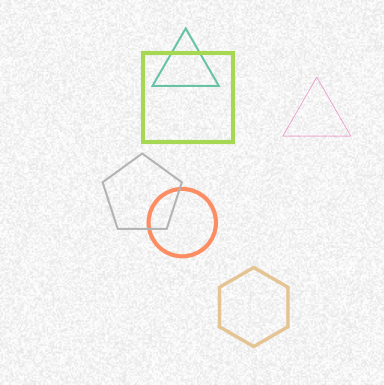[{"shape": "triangle", "thickness": 1.5, "radius": 0.5, "center": [0.482, 0.827]}, {"shape": "circle", "thickness": 3, "radius": 0.44, "center": [0.473, 0.422]}, {"shape": "triangle", "thickness": 0.5, "radius": 0.51, "center": [0.823, 0.698]}, {"shape": "square", "thickness": 3, "radius": 0.58, "center": [0.489, 0.747]}, {"shape": "hexagon", "thickness": 2.5, "radius": 0.51, "center": [0.659, 0.203]}, {"shape": "pentagon", "thickness": 1.5, "radius": 0.54, "center": [0.369, 0.493]}]